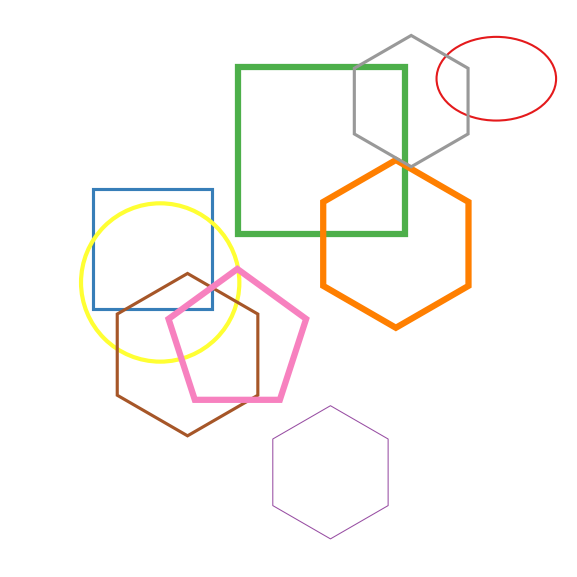[{"shape": "oval", "thickness": 1, "radius": 0.52, "center": [0.859, 0.863]}, {"shape": "square", "thickness": 1.5, "radius": 0.52, "center": [0.265, 0.568]}, {"shape": "square", "thickness": 3, "radius": 0.72, "center": [0.556, 0.739]}, {"shape": "hexagon", "thickness": 0.5, "radius": 0.58, "center": [0.572, 0.181]}, {"shape": "hexagon", "thickness": 3, "radius": 0.73, "center": [0.685, 0.577]}, {"shape": "circle", "thickness": 2, "radius": 0.69, "center": [0.277, 0.51]}, {"shape": "hexagon", "thickness": 1.5, "radius": 0.7, "center": [0.325, 0.385]}, {"shape": "pentagon", "thickness": 3, "radius": 0.63, "center": [0.411, 0.408]}, {"shape": "hexagon", "thickness": 1.5, "radius": 0.57, "center": [0.712, 0.824]}]